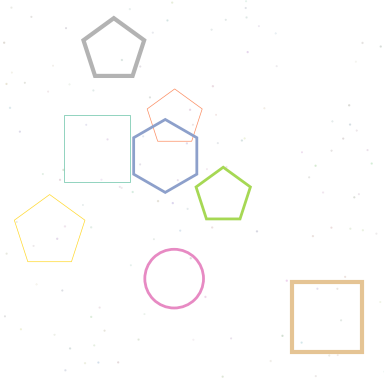[{"shape": "square", "thickness": 0.5, "radius": 0.43, "center": [0.253, 0.614]}, {"shape": "pentagon", "thickness": 0.5, "radius": 0.38, "center": [0.454, 0.694]}, {"shape": "hexagon", "thickness": 2, "radius": 0.47, "center": [0.429, 0.595]}, {"shape": "circle", "thickness": 2, "radius": 0.38, "center": [0.452, 0.276]}, {"shape": "pentagon", "thickness": 2, "radius": 0.37, "center": [0.58, 0.491]}, {"shape": "pentagon", "thickness": 0.5, "radius": 0.48, "center": [0.129, 0.398]}, {"shape": "square", "thickness": 3, "radius": 0.46, "center": [0.85, 0.177]}, {"shape": "pentagon", "thickness": 3, "radius": 0.41, "center": [0.296, 0.87]}]